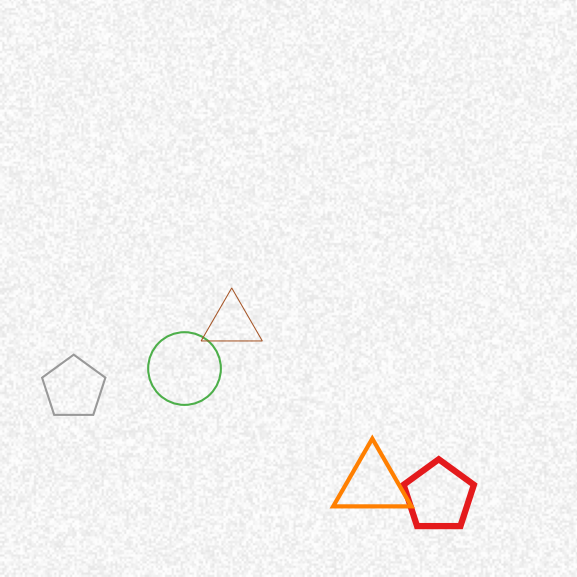[{"shape": "pentagon", "thickness": 3, "radius": 0.32, "center": [0.76, 0.14]}, {"shape": "circle", "thickness": 1, "radius": 0.31, "center": [0.32, 0.361]}, {"shape": "triangle", "thickness": 2, "radius": 0.39, "center": [0.645, 0.161]}, {"shape": "triangle", "thickness": 0.5, "radius": 0.31, "center": [0.401, 0.439]}, {"shape": "pentagon", "thickness": 1, "radius": 0.29, "center": [0.128, 0.327]}]